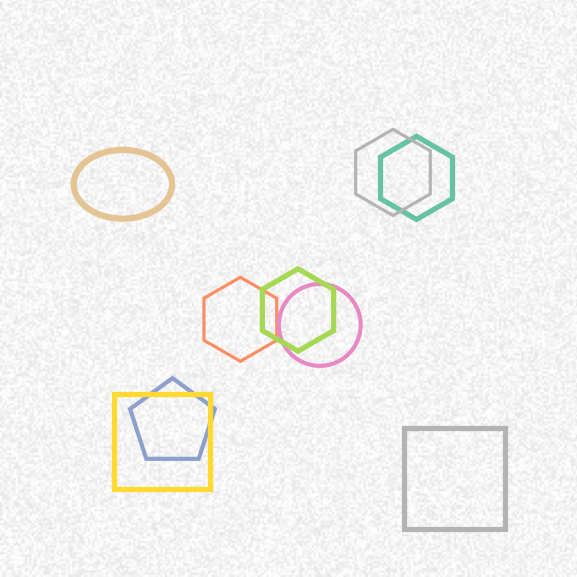[{"shape": "hexagon", "thickness": 2.5, "radius": 0.36, "center": [0.721, 0.691]}, {"shape": "hexagon", "thickness": 1.5, "radius": 0.36, "center": [0.416, 0.446]}, {"shape": "pentagon", "thickness": 2, "radius": 0.39, "center": [0.299, 0.267]}, {"shape": "circle", "thickness": 2, "radius": 0.35, "center": [0.554, 0.436]}, {"shape": "hexagon", "thickness": 2.5, "radius": 0.36, "center": [0.516, 0.462]}, {"shape": "square", "thickness": 2.5, "radius": 0.41, "center": [0.28, 0.235]}, {"shape": "oval", "thickness": 3, "radius": 0.43, "center": [0.213, 0.68]}, {"shape": "square", "thickness": 2.5, "radius": 0.44, "center": [0.787, 0.171]}, {"shape": "hexagon", "thickness": 1.5, "radius": 0.37, "center": [0.68, 0.701]}]